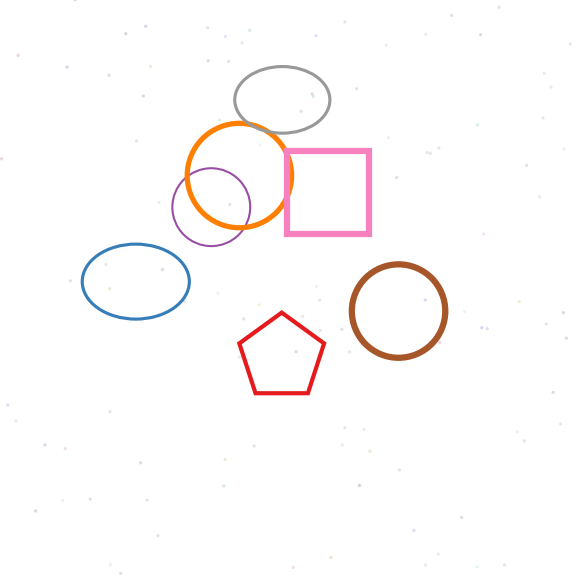[{"shape": "pentagon", "thickness": 2, "radius": 0.39, "center": [0.488, 0.381]}, {"shape": "oval", "thickness": 1.5, "radius": 0.46, "center": [0.235, 0.512]}, {"shape": "circle", "thickness": 1, "radius": 0.34, "center": [0.366, 0.64]}, {"shape": "circle", "thickness": 2.5, "radius": 0.45, "center": [0.415, 0.695]}, {"shape": "circle", "thickness": 3, "radius": 0.4, "center": [0.69, 0.46]}, {"shape": "square", "thickness": 3, "radius": 0.36, "center": [0.568, 0.666]}, {"shape": "oval", "thickness": 1.5, "radius": 0.41, "center": [0.489, 0.826]}]